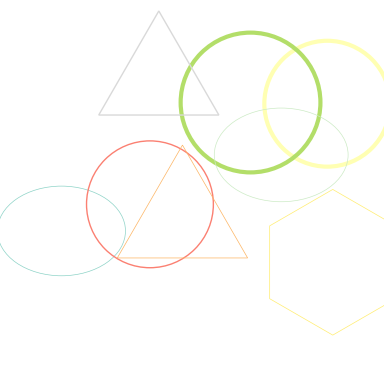[{"shape": "oval", "thickness": 0.5, "radius": 0.83, "center": [0.16, 0.4]}, {"shape": "circle", "thickness": 3, "radius": 0.82, "center": [0.85, 0.731]}, {"shape": "circle", "thickness": 1, "radius": 0.82, "center": [0.389, 0.469]}, {"shape": "triangle", "thickness": 0.5, "radius": 0.98, "center": [0.474, 0.428]}, {"shape": "circle", "thickness": 3, "radius": 0.91, "center": [0.651, 0.734]}, {"shape": "triangle", "thickness": 1, "radius": 0.9, "center": [0.412, 0.791]}, {"shape": "oval", "thickness": 0.5, "radius": 0.87, "center": [0.73, 0.598]}, {"shape": "hexagon", "thickness": 0.5, "radius": 0.95, "center": [0.864, 0.319]}]